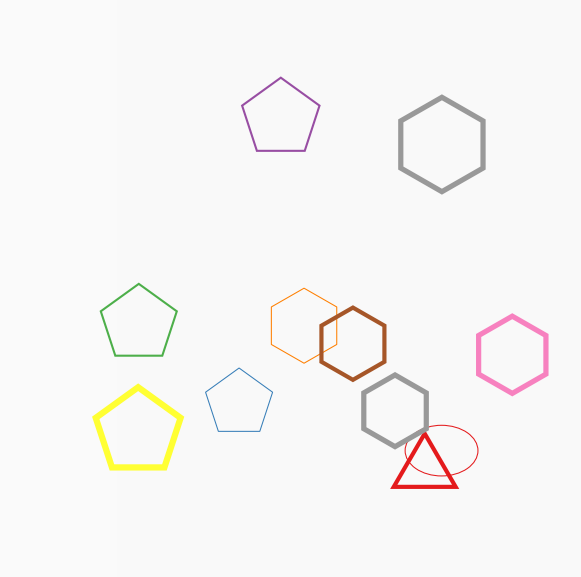[{"shape": "triangle", "thickness": 2, "radius": 0.31, "center": [0.731, 0.187]}, {"shape": "oval", "thickness": 0.5, "radius": 0.31, "center": [0.76, 0.219]}, {"shape": "pentagon", "thickness": 0.5, "radius": 0.3, "center": [0.411, 0.301]}, {"shape": "pentagon", "thickness": 1, "radius": 0.34, "center": [0.239, 0.439]}, {"shape": "pentagon", "thickness": 1, "radius": 0.35, "center": [0.483, 0.795]}, {"shape": "hexagon", "thickness": 0.5, "radius": 0.32, "center": [0.523, 0.435]}, {"shape": "pentagon", "thickness": 3, "radius": 0.38, "center": [0.238, 0.252]}, {"shape": "hexagon", "thickness": 2, "radius": 0.31, "center": [0.607, 0.404]}, {"shape": "hexagon", "thickness": 2.5, "radius": 0.33, "center": [0.881, 0.385]}, {"shape": "hexagon", "thickness": 2.5, "radius": 0.41, "center": [0.76, 0.749]}, {"shape": "hexagon", "thickness": 2.5, "radius": 0.31, "center": [0.68, 0.288]}]